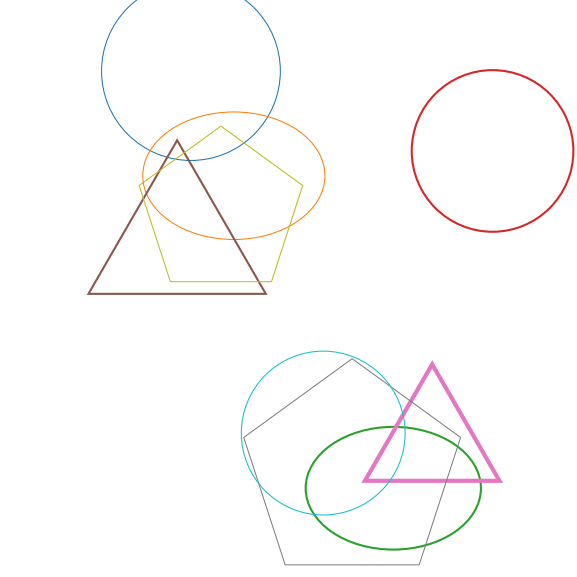[{"shape": "circle", "thickness": 0.5, "radius": 0.77, "center": [0.331, 0.876]}, {"shape": "oval", "thickness": 0.5, "radius": 0.79, "center": [0.405, 0.695]}, {"shape": "oval", "thickness": 1, "radius": 0.76, "center": [0.681, 0.154]}, {"shape": "circle", "thickness": 1, "radius": 0.7, "center": [0.853, 0.738]}, {"shape": "triangle", "thickness": 1, "radius": 0.89, "center": [0.307, 0.579]}, {"shape": "triangle", "thickness": 2, "radius": 0.67, "center": [0.748, 0.234]}, {"shape": "pentagon", "thickness": 0.5, "radius": 0.99, "center": [0.61, 0.181]}, {"shape": "pentagon", "thickness": 0.5, "radius": 0.74, "center": [0.383, 0.632]}, {"shape": "circle", "thickness": 0.5, "radius": 0.71, "center": [0.56, 0.249]}]